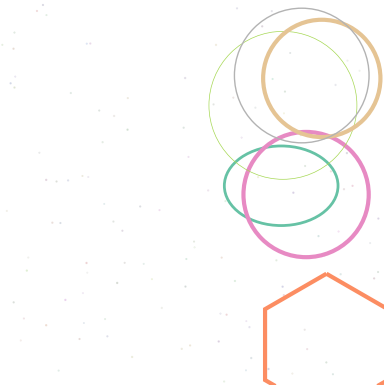[{"shape": "oval", "thickness": 2, "radius": 0.74, "center": [0.73, 0.518]}, {"shape": "hexagon", "thickness": 3, "radius": 0.92, "center": [0.848, 0.105]}, {"shape": "circle", "thickness": 3, "radius": 0.81, "center": [0.795, 0.495]}, {"shape": "circle", "thickness": 0.5, "radius": 0.96, "center": [0.735, 0.726]}, {"shape": "circle", "thickness": 3, "radius": 0.76, "center": [0.836, 0.796]}, {"shape": "circle", "thickness": 1, "radius": 0.87, "center": [0.784, 0.804]}]